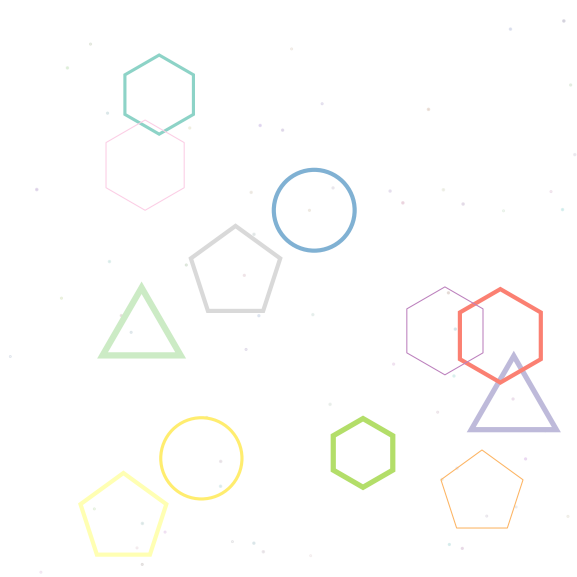[{"shape": "hexagon", "thickness": 1.5, "radius": 0.34, "center": [0.276, 0.835]}, {"shape": "pentagon", "thickness": 2, "radius": 0.39, "center": [0.214, 0.102]}, {"shape": "triangle", "thickness": 2.5, "radius": 0.43, "center": [0.89, 0.298]}, {"shape": "hexagon", "thickness": 2, "radius": 0.4, "center": [0.866, 0.418]}, {"shape": "circle", "thickness": 2, "radius": 0.35, "center": [0.544, 0.635]}, {"shape": "pentagon", "thickness": 0.5, "radius": 0.37, "center": [0.835, 0.145]}, {"shape": "hexagon", "thickness": 2.5, "radius": 0.3, "center": [0.629, 0.215]}, {"shape": "hexagon", "thickness": 0.5, "radius": 0.39, "center": [0.251, 0.713]}, {"shape": "pentagon", "thickness": 2, "radius": 0.41, "center": [0.408, 0.527]}, {"shape": "hexagon", "thickness": 0.5, "radius": 0.38, "center": [0.77, 0.426]}, {"shape": "triangle", "thickness": 3, "radius": 0.39, "center": [0.245, 0.423]}, {"shape": "circle", "thickness": 1.5, "radius": 0.35, "center": [0.349, 0.205]}]